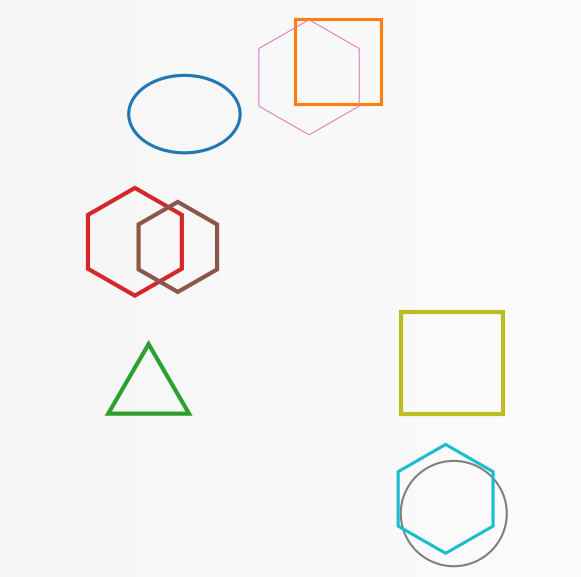[{"shape": "oval", "thickness": 1.5, "radius": 0.48, "center": [0.317, 0.802]}, {"shape": "square", "thickness": 1.5, "radius": 0.37, "center": [0.581, 0.893]}, {"shape": "triangle", "thickness": 2, "radius": 0.4, "center": [0.256, 0.323]}, {"shape": "hexagon", "thickness": 2, "radius": 0.47, "center": [0.232, 0.58]}, {"shape": "hexagon", "thickness": 2, "radius": 0.39, "center": [0.306, 0.572]}, {"shape": "hexagon", "thickness": 0.5, "radius": 0.5, "center": [0.532, 0.865]}, {"shape": "circle", "thickness": 1, "radius": 0.46, "center": [0.781, 0.11]}, {"shape": "square", "thickness": 2, "radius": 0.44, "center": [0.778, 0.371]}, {"shape": "hexagon", "thickness": 1.5, "radius": 0.47, "center": [0.767, 0.135]}]